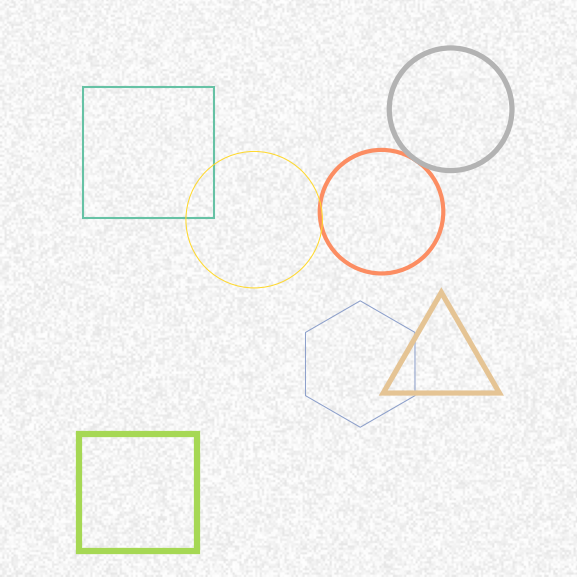[{"shape": "square", "thickness": 1, "radius": 0.56, "center": [0.257, 0.735]}, {"shape": "circle", "thickness": 2, "radius": 0.53, "center": [0.661, 0.633]}, {"shape": "hexagon", "thickness": 0.5, "radius": 0.55, "center": [0.624, 0.369]}, {"shape": "square", "thickness": 3, "radius": 0.51, "center": [0.239, 0.146]}, {"shape": "circle", "thickness": 0.5, "radius": 0.59, "center": [0.44, 0.619]}, {"shape": "triangle", "thickness": 2.5, "radius": 0.58, "center": [0.764, 0.377]}, {"shape": "circle", "thickness": 2.5, "radius": 0.53, "center": [0.78, 0.81]}]